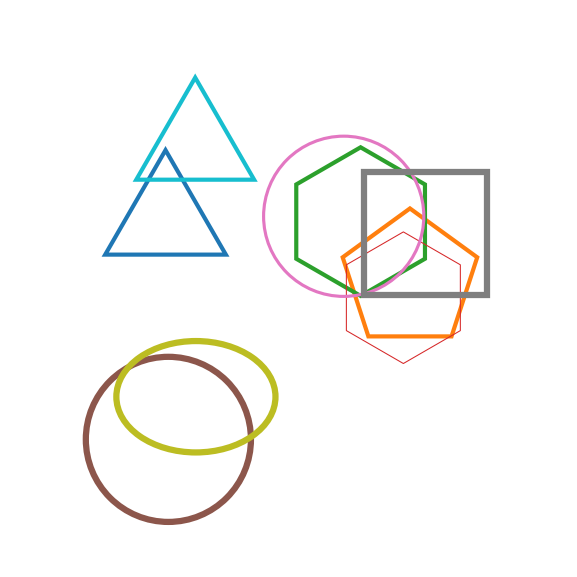[{"shape": "triangle", "thickness": 2, "radius": 0.6, "center": [0.287, 0.619]}, {"shape": "pentagon", "thickness": 2, "radius": 0.61, "center": [0.71, 0.516]}, {"shape": "hexagon", "thickness": 2, "radius": 0.64, "center": [0.624, 0.615]}, {"shape": "hexagon", "thickness": 0.5, "radius": 0.57, "center": [0.698, 0.484]}, {"shape": "circle", "thickness": 3, "radius": 0.71, "center": [0.292, 0.238]}, {"shape": "circle", "thickness": 1.5, "radius": 0.69, "center": [0.595, 0.625]}, {"shape": "square", "thickness": 3, "radius": 0.53, "center": [0.736, 0.594]}, {"shape": "oval", "thickness": 3, "radius": 0.69, "center": [0.339, 0.312]}, {"shape": "triangle", "thickness": 2, "radius": 0.59, "center": [0.338, 0.747]}]